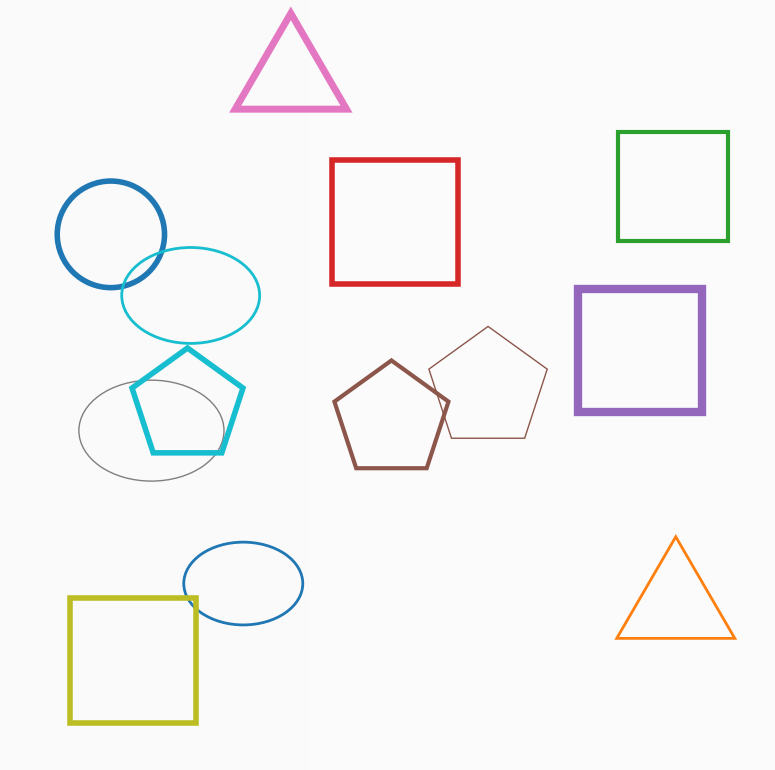[{"shape": "oval", "thickness": 1, "radius": 0.38, "center": [0.314, 0.242]}, {"shape": "circle", "thickness": 2, "radius": 0.35, "center": [0.143, 0.696]}, {"shape": "triangle", "thickness": 1, "radius": 0.44, "center": [0.872, 0.215]}, {"shape": "square", "thickness": 1.5, "radius": 0.35, "center": [0.868, 0.758]}, {"shape": "square", "thickness": 2, "radius": 0.41, "center": [0.51, 0.712]}, {"shape": "square", "thickness": 3, "radius": 0.4, "center": [0.826, 0.545]}, {"shape": "pentagon", "thickness": 1.5, "radius": 0.39, "center": [0.505, 0.454]}, {"shape": "pentagon", "thickness": 0.5, "radius": 0.4, "center": [0.63, 0.496]}, {"shape": "triangle", "thickness": 2.5, "radius": 0.41, "center": [0.375, 0.9]}, {"shape": "oval", "thickness": 0.5, "radius": 0.47, "center": [0.195, 0.441]}, {"shape": "square", "thickness": 2, "radius": 0.41, "center": [0.172, 0.143]}, {"shape": "oval", "thickness": 1, "radius": 0.44, "center": [0.246, 0.616]}, {"shape": "pentagon", "thickness": 2, "radius": 0.38, "center": [0.242, 0.473]}]